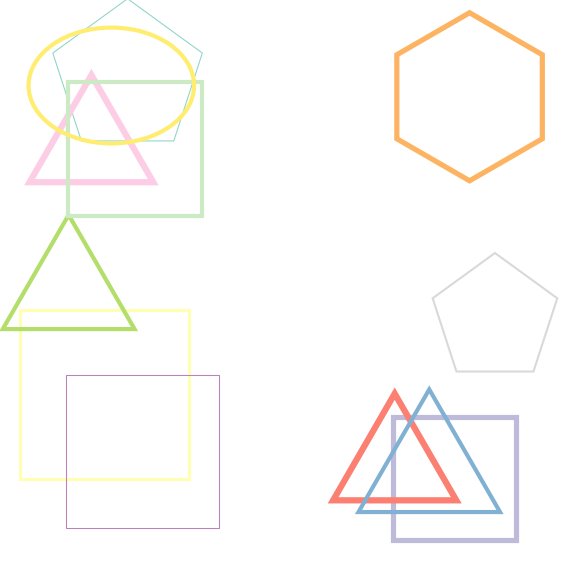[{"shape": "pentagon", "thickness": 0.5, "radius": 0.68, "center": [0.221, 0.865]}, {"shape": "square", "thickness": 1.5, "radius": 0.73, "center": [0.181, 0.317]}, {"shape": "square", "thickness": 2.5, "radius": 0.53, "center": [0.787, 0.171]}, {"shape": "triangle", "thickness": 3, "radius": 0.62, "center": [0.683, 0.194]}, {"shape": "triangle", "thickness": 2, "radius": 0.71, "center": [0.743, 0.183]}, {"shape": "hexagon", "thickness": 2.5, "radius": 0.73, "center": [0.813, 0.832]}, {"shape": "triangle", "thickness": 2, "radius": 0.66, "center": [0.119, 0.495]}, {"shape": "triangle", "thickness": 3, "radius": 0.62, "center": [0.158, 0.745]}, {"shape": "pentagon", "thickness": 1, "radius": 0.57, "center": [0.857, 0.448]}, {"shape": "square", "thickness": 0.5, "radius": 0.66, "center": [0.247, 0.218]}, {"shape": "square", "thickness": 2, "radius": 0.58, "center": [0.233, 0.741]}, {"shape": "oval", "thickness": 2, "radius": 0.72, "center": [0.193, 0.851]}]